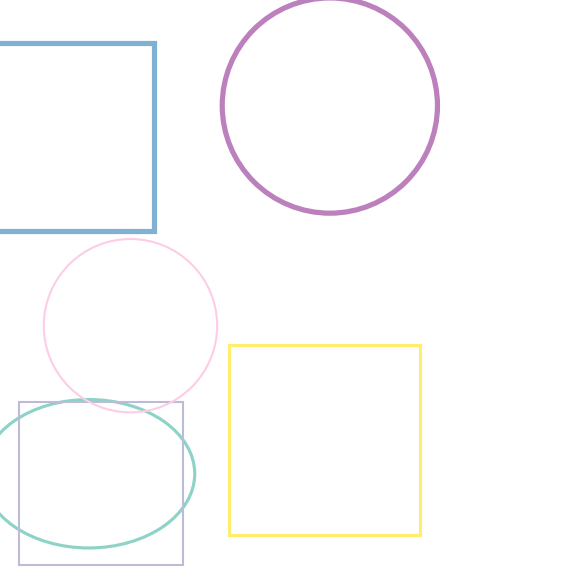[{"shape": "oval", "thickness": 1.5, "radius": 0.92, "center": [0.154, 0.179]}, {"shape": "square", "thickness": 1, "radius": 0.71, "center": [0.175, 0.162]}, {"shape": "square", "thickness": 2.5, "radius": 0.81, "center": [0.105, 0.762]}, {"shape": "circle", "thickness": 1, "radius": 0.75, "center": [0.226, 0.435]}, {"shape": "circle", "thickness": 2.5, "radius": 0.93, "center": [0.571, 0.816]}, {"shape": "square", "thickness": 1.5, "radius": 0.83, "center": [0.562, 0.237]}]